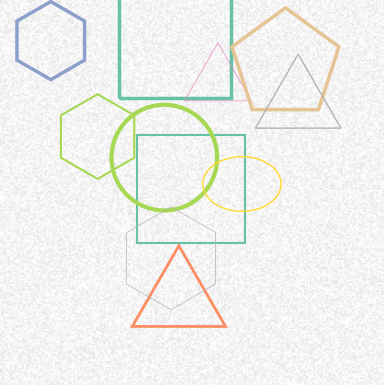[{"shape": "square", "thickness": 2.5, "radius": 0.73, "center": [0.454, 0.892]}, {"shape": "square", "thickness": 1.5, "radius": 0.7, "center": [0.496, 0.51]}, {"shape": "triangle", "thickness": 2, "radius": 0.7, "center": [0.465, 0.222]}, {"shape": "hexagon", "thickness": 2.5, "radius": 0.51, "center": [0.132, 0.895]}, {"shape": "triangle", "thickness": 0.5, "radius": 0.5, "center": [0.566, 0.788]}, {"shape": "hexagon", "thickness": 1.5, "radius": 0.55, "center": [0.253, 0.645]}, {"shape": "circle", "thickness": 3, "radius": 0.69, "center": [0.427, 0.591]}, {"shape": "oval", "thickness": 1, "radius": 0.51, "center": [0.628, 0.522]}, {"shape": "pentagon", "thickness": 2.5, "radius": 0.73, "center": [0.741, 0.833]}, {"shape": "hexagon", "thickness": 0.5, "radius": 0.67, "center": [0.444, 0.329]}, {"shape": "triangle", "thickness": 1, "radius": 0.64, "center": [0.774, 0.731]}]